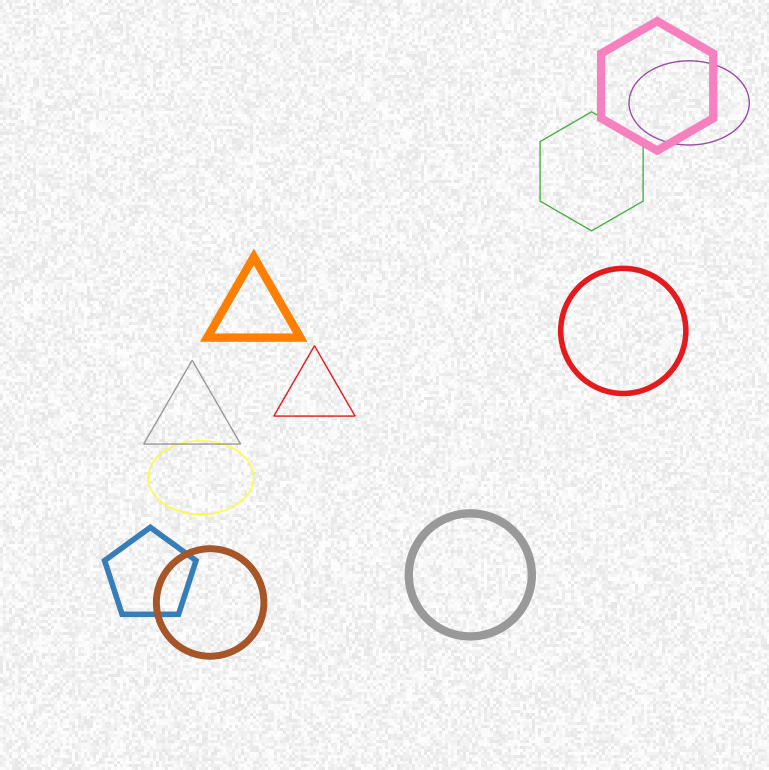[{"shape": "circle", "thickness": 2, "radius": 0.41, "center": [0.809, 0.57]}, {"shape": "triangle", "thickness": 0.5, "radius": 0.3, "center": [0.408, 0.49]}, {"shape": "pentagon", "thickness": 2, "radius": 0.31, "center": [0.195, 0.253]}, {"shape": "hexagon", "thickness": 0.5, "radius": 0.39, "center": [0.768, 0.777]}, {"shape": "oval", "thickness": 0.5, "radius": 0.39, "center": [0.895, 0.866]}, {"shape": "triangle", "thickness": 3, "radius": 0.35, "center": [0.33, 0.596]}, {"shape": "oval", "thickness": 0.5, "radius": 0.34, "center": [0.261, 0.38]}, {"shape": "circle", "thickness": 2.5, "radius": 0.35, "center": [0.273, 0.218]}, {"shape": "hexagon", "thickness": 3, "radius": 0.42, "center": [0.853, 0.888]}, {"shape": "circle", "thickness": 3, "radius": 0.4, "center": [0.611, 0.253]}, {"shape": "triangle", "thickness": 0.5, "radius": 0.36, "center": [0.25, 0.46]}]